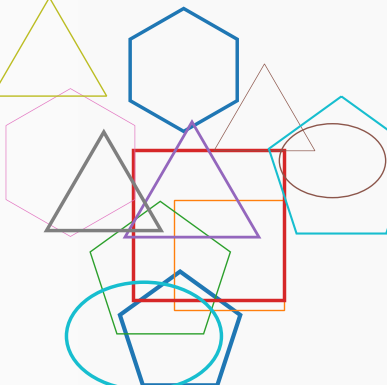[{"shape": "pentagon", "thickness": 3, "radius": 0.82, "center": [0.465, 0.131]}, {"shape": "hexagon", "thickness": 2.5, "radius": 0.8, "center": [0.474, 0.818]}, {"shape": "square", "thickness": 1, "radius": 0.71, "center": [0.591, 0.338]}, {"shape": "pentagon", "thickness": 1, "radius": 0.95, "center": [0.414, 0.287]}, {"shape": "square", "thickness": 2.5, "radius": 0.98, "center": [0.537, 0.416]}, {"shape": "triangle", "thickness": 2, "radius": 1.0, "center": [0.495, 0.484]}, {"shape": "triangle", "thickness": 0.5, "radius": 0.75, "center": [0.683, 0.684]}, {"shape": "oval", "thickness": 1, "radius": 0.69, "center": [0.858, 0.583]}, {"shape": "hexagon", "thickness": 0.5, "radius": 0.96, "center": [0.182, 0.578]}, {"shape": "triangle", "thickness": 2.5, "radius": 0.85, "center": [0.268, 0.486]}, {"shape": "triangle", "thickness": 1, "radius": 0.85, "center": [0.128, 0.836]}, {"shape": "oval", "thickness": 2.5, "radius": 1.0, "center": [0.371, 0.127]}, {"shape": "pentagon", "thickness": 1.5, "radius": 0.98, "center": [0.881, 0.553]}]